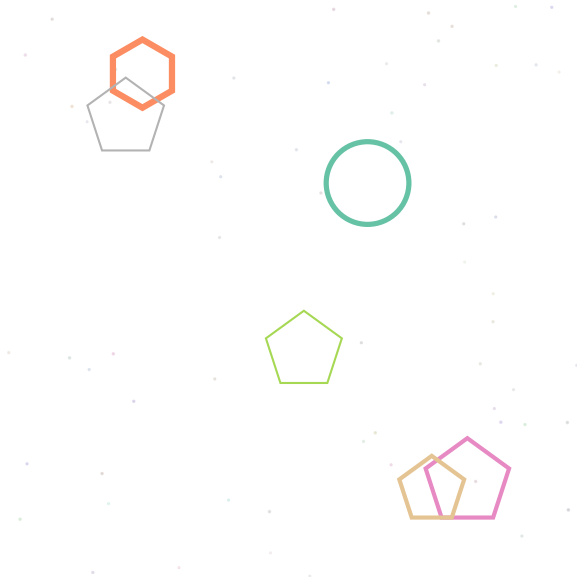[{"shape": "circle", "thickness": 2.5, "radius": 0.36, "center": [0.636, 0.682]}, {"shape": "hexagon", "thickness": 3, "radius": 0.3, "center": [0.247, 0.872]}, {"shape": "pentagon", "thickness": 2, "radius": 0.38, "center": [0.809, 0.164]}, {"shape": "pentagon", "thickness": 1, "radius": 0.35, "center": [0.526, 0.392]}, {"shape": "pentagon", "thickness": 2, "radius": 0.3, "center": [0.748, 0.151]}, {"shape": "pentagon", "thickness": 1, "radius": 0.35, "center": [0.218, 0.795]}]